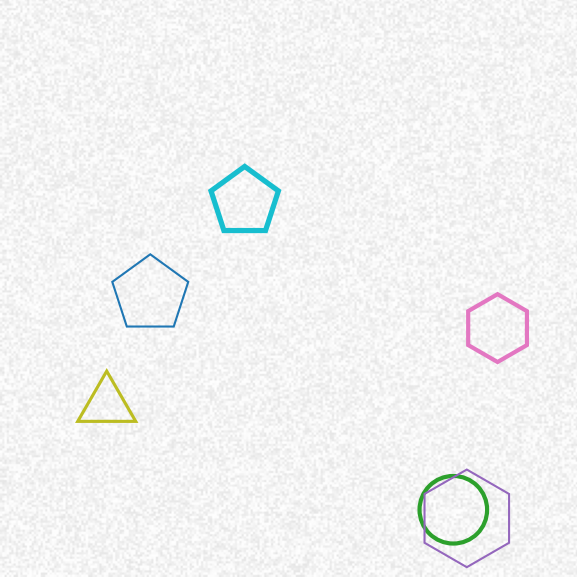[{"shape": "pentagon", "thickness": 1, "radius": 0.35, "center": [0.26, 0.49]}, {"shape": "circle", "thickness": 2, "radius": 0.29, "center": [0.785, 0.116]}, {"shape": "hexagon", "thickness": 1, "radius": 0.42, "center": [0.808, 0.102]}, {"shape": "hexagon", "thickness": 2, "radius": 0.29, "center": [0.862, 0.431]}, {"shape": "triangle", "thickness": 1.5, "radius": 0.29, "center": [0.185, 0.299]}, {"shape": "pentagon", "thickness": 2.5, "radius": 0.31, "center": [0.424, 0.65]}]